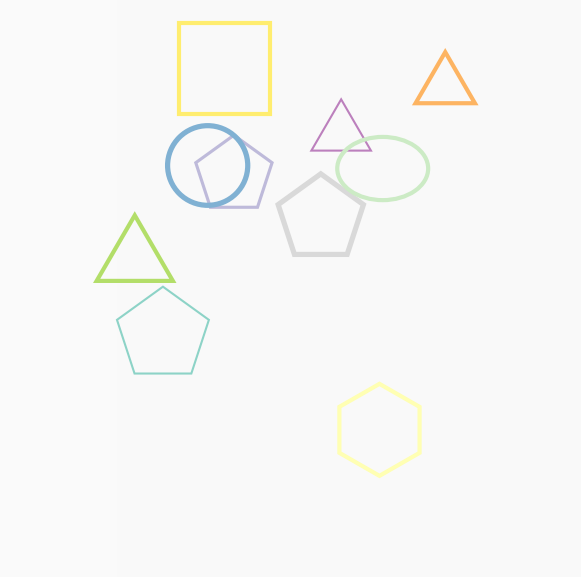[{"shape": "pentagon", "thickness": 1, "radius": 0.42, "center": [0.28, 0.42]}, {"shape": "hexagon", "thickness": 2, "radius": 0.4, "center": [0.653, 0.255]}, {"shape": "pentagon", "thickness": 1.5, "radius": 0.34, "center": [0.402, 0.696]}, {"shape": "circle", "thickness": 2.5, "radius": 0.34, "center": [0.357, 0.713]}, {"shape": "triangle", "thickness": 2, "radius": 0.29, "center": [0.766, 0.85]}, {"shape": "triangle", "thickness": 2, "radius": 0.38, "center": [0.232, 0.551]}, {"shape": "pentagon", "thickness": 2.5, "radius": 0.39, "center": [0.552, 0.621]}, {"shape": "triangle", "thickness": 1, "radius": 0.3, "center": [0.587, 0.768]}, {"shape": "oval", "thickness": 2, "radius": 0.39, "center": [0.658, 0.707]}, {"shape": "square", "thickness": 2, "radius": 0.39, "center": [0.386, 0.881]}]